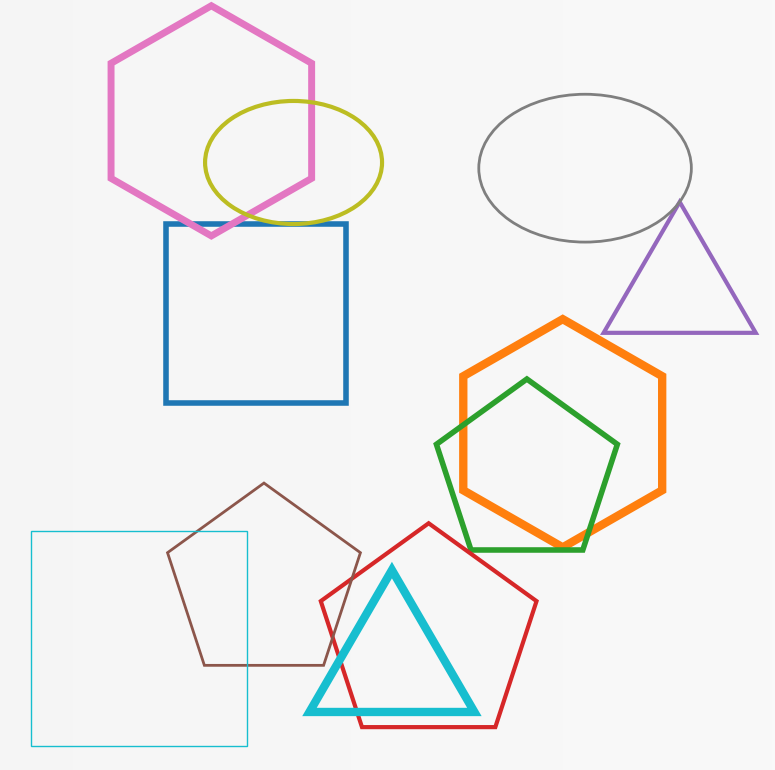[{"shape": "square", "thickness": 2, "radius": 0.58, "center": [0.331, 0.592]}, {"shape": "hexagon", "thickness": 3, "radius": 0.74, "center": [0.726, 0.437]}, {"shape": "pentagon", "thickness": 2, "radius": 0.61, "center": [0.68, 0.385]}, {"shape": "pentagon", "thickness": 1.5, "radius": 0.73, "center": [0.553, 0.174]}, {"shape": "triangle", "thickness": 1.5, "radius": 0.57, "center": [0.877, 0.624]}, {"shape": "pentagon", "thickness": 1, "radius": 0.65, "center": [0.341, 0.242]}, {"shape": "hexagon", "thickness": 2.5, "radius": 0.75, "center": [0.273, 0.843]}, {"shape": "oval", "thickness": 1, "radius": 0.69, "center": [0.755, 0.782]}, {"shape": "oval", "thickness": 1.5, "radius": 0.57, "center": [0.379, 0.789]}, {"shape": "triangle", "thickness": 3, "radius": 0.61, "center": [0.506, 0.137]}, {"shape": "square", "thickness": 0.5, "radius": 0.7, "center": [0.179, 0.171]}]